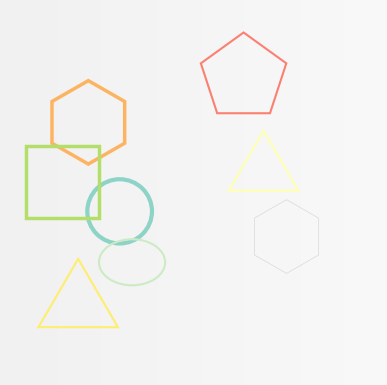[{"shape": "circle", "thickness": 3, "radius": 0.42, "center": [0.309, 0.451]}, {"shape": "triangle", "thickness": 1.5, "radius": 0.52, "center": [0.68, 0.557]}, {"shape": "pentagon", "thickness": 1.5, "radius": 0.58, "center": [0.629, 0.8]}, {"shape": "hexagon", "thickness": 2.5, "radius": 0.54, "center": [0.228, 0.682]}, {"shape": "square", "thickness": 2.5, "radius": 0.47, "center": [0.162, 0.528]}, {"shape": "hexagon", "thickness": 0.5, "radius": 0.48, "center": [0.739, 0.386]}, {"shape": "oval", "thickness": 1.5, "radius": 0.43, "center": [0.341, 0.319]}, {"shape": "triangle", "thickness": 1.5, "radius": 0.59, "center": [0.202, 0.209]}]